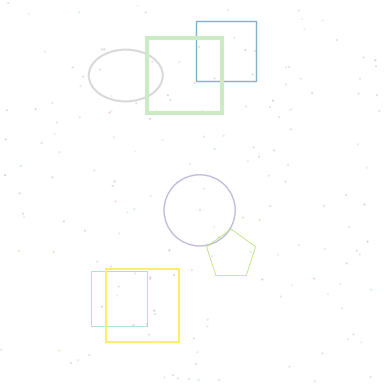[{"shape": "square", "thickness": 0.5, "radius": 0.36, "center": [0.309, 0.225]}, {"shape": "circle", "thickness": 1, "radius": 0.46, "center": [0.519, 0.454]}, {"shape": "square", "thickness": 1, "radius": 0.39, "center": [0.587, 0.867]}, {"shape": "pentagon", "thickness": 0.5, "radius": 0.33, "center": [0.6, 0.338]}, {"shape": "oval", "thickness": 1.5, "radius": 0.48, "center": [0.327, 0.804]}, {"shape": "square", "thickness": 3, "radius": 0.49, "center": [0.479, 0.804]}, {"shape": "square", "thickness": 1.5, "radius": 0.47, "center": [0.37, 0.206]}]